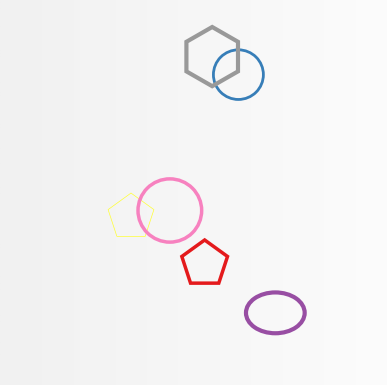[{"shape": "pentagon", "thickness": 2.5, "radius": 0.31, "center": [0.528, 0.315]}, {"shape": "circle", "thickness": 2, "radius": 0.32, "center": [0.615, 0.806]}, {"shape": "oval", "thickness": 3, "radius": 0.38, "center": [0.711, 0.187]}, {"shape": "pentagon", "thickness": 0.5, "radius": 0.31, "center": [0.338, 0.436]}, {"shape": "circle", "thickness": 2.5, "radius": 0.41, "center": [0.438, 0.453]}, {"shape": "hexagon", "thickness": 3, "radius": 0.38, "center": [0.548, 0.853]}]